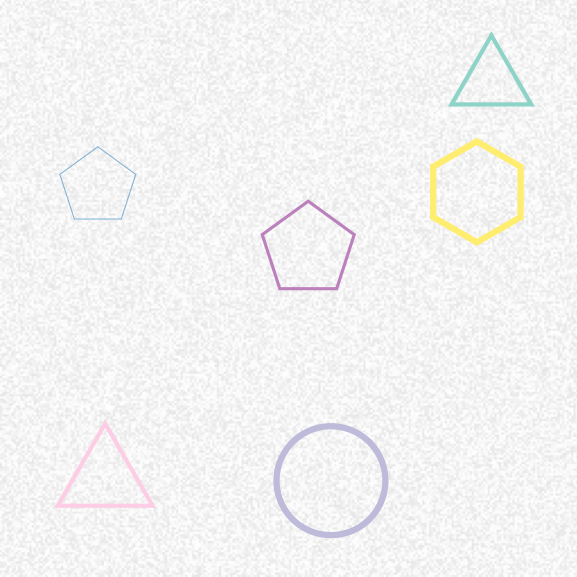[{"shape": "triangle", "thickness": 2, "radius": 0.4, "center": [0.851, 0.858]}, {"shape": "circle", "thickness": 3, "radius": 0.47, "center": [0.573, 0.167]}, {"shape": "pentagon", "thickness": 0.5, "radius": 0.35, "center": [0.169, 0.676]}, {"shape": "triangle", "thickness": 2, "radius": 0.47, "center": [0.182, 0.171]}, {"shape": "pentagon", "thickness": 1.5, "radius": 0.42, "center": [0.534, 0.567]}, {"shape": "hexagon", "thickness": 3, "radius": 0.44, "center": [0.826, 0.667]}]